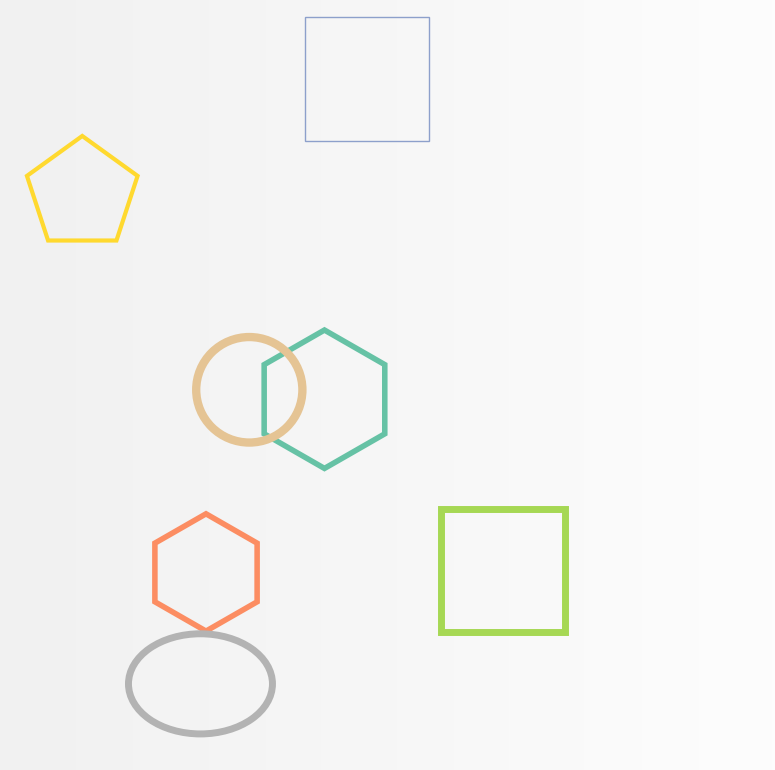[{"shape": "hexagon", "thickness": 2, "radius": 0.45, "center": [0.419, 0.482]}, {"shape": "hexagon", "thickness": 2, "radius": 0.38, "center": [0.266, 0.257]}, {"shape": "square", "thickness": 0.5, "radius": 0.4, "center": [0.474, 0.898]}, {"shape": "square", "thickness": 2.5, "radius": 0.4, "center": [0.649, 0.259]}, {"shape": "pentagon", "thickness": 1.5, "radius": 0.38, "center": [0.106, 0.748]}, {"shape": "circle", "thickness": 3, "radius": 0.34, "center": [0.322, 0.494]}, {"shape": "oval", "thickness": 2.5, "radius": 0.46, "center": [0.259, 0.112]}]